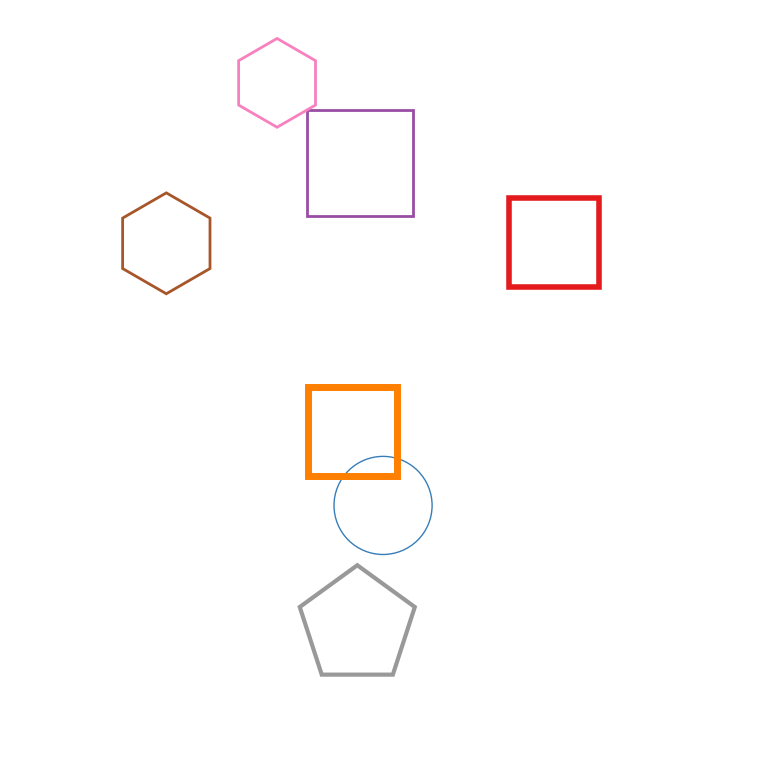[{"shape": "square", "thickness": 2, "radius": 0.29, "center": [0.719, 0.685]}, {"shape": "circle", "thickness": 0.5, "radius": 0.32, "center": [0.497, 0.344]}, {"shape": "square", "thickness": 1, "radius": 0.34, "center": [0.468, 0.788]}, {"shape": "square", "thickness": 2.5, "radius": 0.29, "center": [0.458, 0.44]}, {"shape": "hexagon", "thickness": 1, "radius": 0.33, "center": [0.216, 0.684]}, {"shape": "hexagon", "thickness": 1, "radius": 0.29, "center": [0.36, 0.892]}, {"shape": "pentagon", "thickness": 1.5, "radius": 0.39, "center": [0.464, 0.187]}]